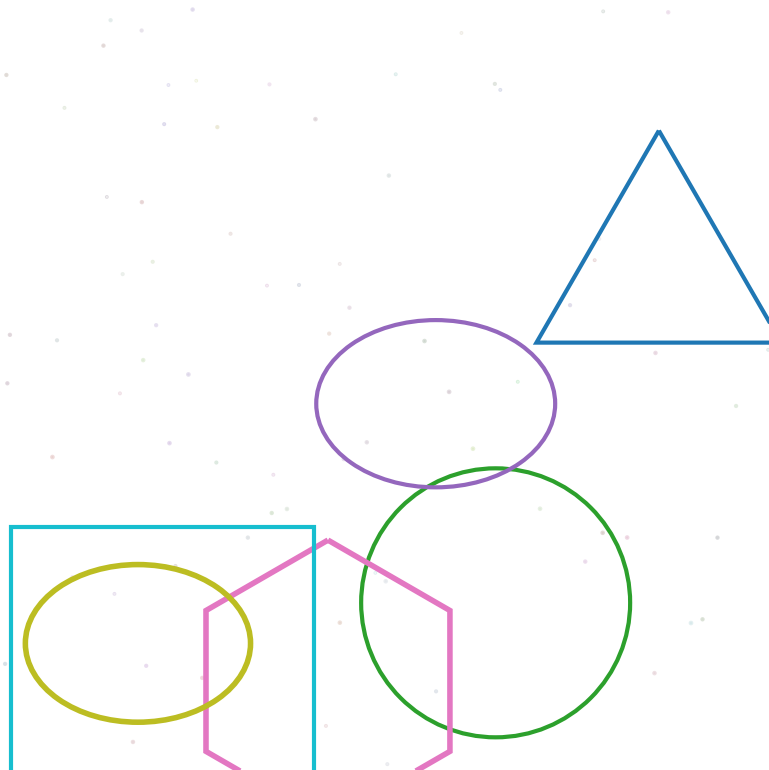[{"shape": "triangle", "thickness": 1.5, "radius": 0.92, "center": [0.856, 0.647]}, {"shape": "circle", "thickness": 1.5, "radius": 0.87, "center": [0.644, 0.217]}, {"shape": "oval", "thickness": 1.5, "radius": 0.78, "center": [0.566, 0.476]}, {"shape": "hexagon", "thickness": 2, "radius": 0.91, "center": [0.426, 0.116]}, {"shape": "oval", "thickness": 2, "radius": 0.73, "center": [0.179, 0.164]}, {"shape": "square", "thickness": 1.5, "radius": 0.98, "center": [0.211, 0.119]}]